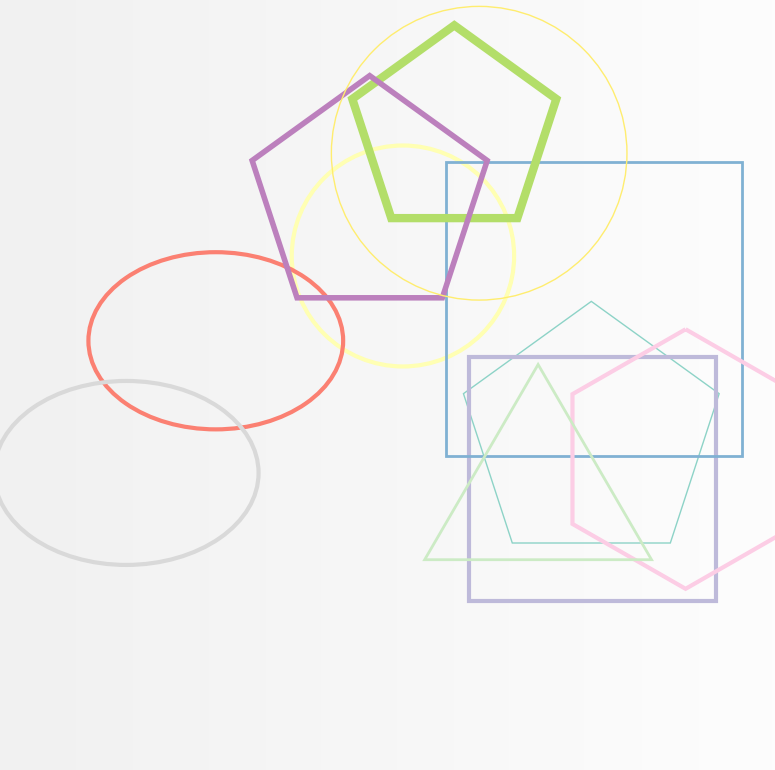[{"shape": "pentagon", "thickness": 0.5, "radius": 0.87, "center": [0.763, 0.435]}, {"shape": "circle", "thickness": 1.5, "radius": 0.72, "center": [0.52, 0.668]}, {"shape": "square", "thickness": 1.5, "radius": 0.8, "center": [0.764, 0.378]}, {"shape": "oval", "thickness": 1.5, "radius": 0.82, "center": [0.278, 0.557]}, {"shape": "square", "thickness": 1, "radius": 0.95, "center": [0.766, 0.599]}, {"shape": "pentagon", "thickness": 3, "radius": 0.69, "center": [0.586, 0.829]}, {"shape": "hexagon", "thickness": 1.5, "radius": 0.84, "center": [0.885, 0.404]}, {"shape": "oval", "thickness": 1.5, "radius": 0.85, "center": [0.163, 0.386]}, {"shape": "pentagon", "thickness": 2, "radius": 0.8, "center": [0.477, 0.742]}, {"shape": "triangle", "thickness": 1, "radius": 0.85, "center": [0.694, 0.358]}, {"shape": "circle", "thickness": 0.5, "radius": 0.95, "center": [0.618, 0.801]}]